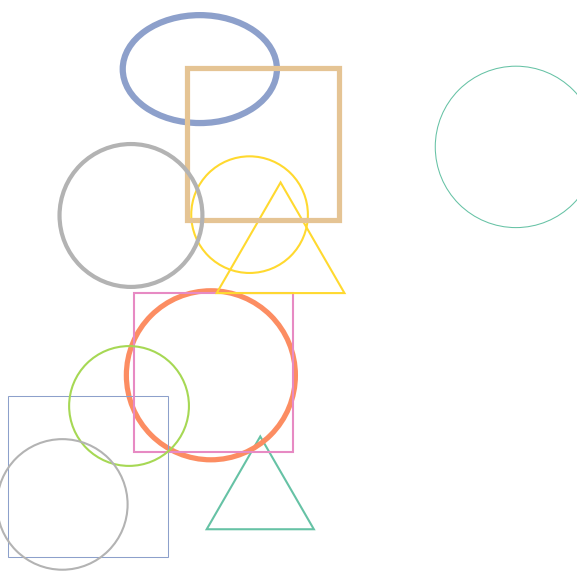[{"shape": "circle", "thickness": 0.5, "radius": 0.7, "center": [0.893, 0.745]}, {"shape": "triangle", "thickness": 1, "radius": 0.54, "center": [0.451, 0.136]}, {"shape": "circle", "thickness": 2.5, "radius": 0.73, "center": [0.365, 0.349]}, {"shape": "square", "thickness": 0.5, "radius": 0.7, "center": [0.152, 0.174]}, {"shape": "oval", "thickness": 3, "radius": 0.67, "center": [0.346, 0.879]}, {"shape": "square", "thickness": 1, "radius": 0.69, "center": [0.37, 0.354]}, {"shape": "circle", "thickness": 1, "radius": 0.52, "center": [0.223, 0.296]}, {"shape": "triangle", "thickness": 1, "radius": 0.64, "center": [0.486, 0.555]}, {"shape": "circle", "thickness": 1, "radius": 0.5, "center": [0.432, 0.627]}, {"shape": "square", "thickness": 2.5, "radius": 0.66, "center": [0.456, 0.749]}, {"shape": "circle", "thickness": 1, "radius": 0.57, "center": [0.108, 0.126]}, {"shape": "circle", "thickness": 2, "radius": 0.62, "center": [0.227, 0.626]}]